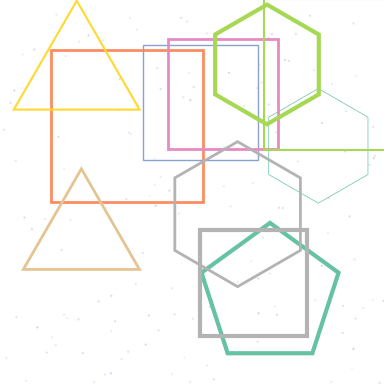[{"shape": "hexagon", "thickness": 0.5, "radius": 0.74, "center": [0.827, 0.621]}, {"shape": "pentagon", "thickness": 3, "radius": 0.94, "center": [0.701, 0.234]}, {"shape": "square", "thickness": 2, "radius": 0.99, "center": [0.33, 0.674]}, {"shape": "square", "thickness": 1, "radius": 0.75, "center": [0.52, 0.734]}, {"shape": "square", "thickness": 2, "radius": 0.71, "center": [0.58, 0.757]}, {"shape": "square", "thickness": 1.5, "radius": 0.98, "center": [0.882, 0.806]}, {"shape": "hexagon", "thickness": 3, "radius": 0.78, "center": [0.693, 0.833]}, {"shape": "triangle", "thickness": 1.5, "radius": 0.94, "center": [0.199, 0.81]}, {"shape": "triangle", "thickness": 2, "radius": 0.87, "center": [0.211, 0.387]}, {"shape": "square", "thickness": 3, "radius": 0.69, "center": [0.659, 0.264]}, {"shape": "hexagon", "thickness": 2, "radius": 0.94, "center": [0.617, 0.444]}]